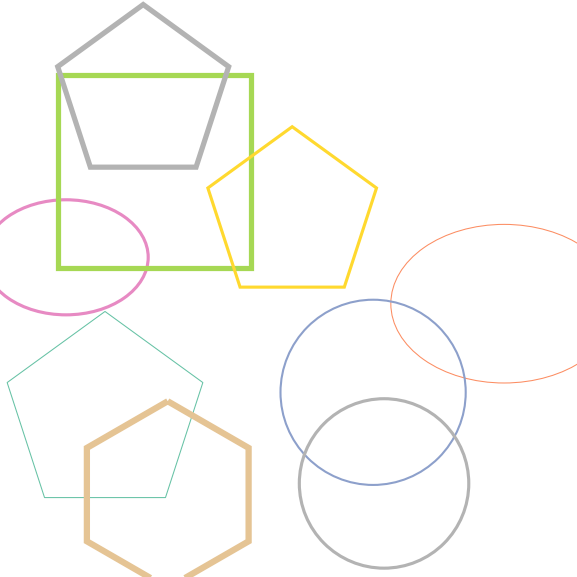[{"shape": "pentagon", "thickness": 0.5, "radius": 0.89, "center": [0.182, 0.282]}, {"shape": "oval", "thickness": 0.5, "radius": 0.98, "center": [0.873, 0.473]}, {"shape": "circle", "thickness": 1, "radius": 0.8, "center": [0.646, 0.32]}, {"shape": "oval", "thickness": 1.5, "radius": 0.71, "center": [0.114, 0.554]}, {"shape": "square", "thickness": 2.5, "radius": 0.84, "center": [0.267, 0.702]}, {"shape": "pentagon", "thickness": 1.5, "radius": 0.77, "center": [0.506, 0.626]}, {"shape": "hexagon", "thickness": 3, "radius": 0.81, "center": [0.29, 0.143]}, {"shape": "circle", "thickness": 1.5, "radius": 0.73, "center": [0.665, 0.162]}, {"shape": "pentagon", "thickness": 2.5, "radius": 0.78, "center": [0.248, 0.836]}]